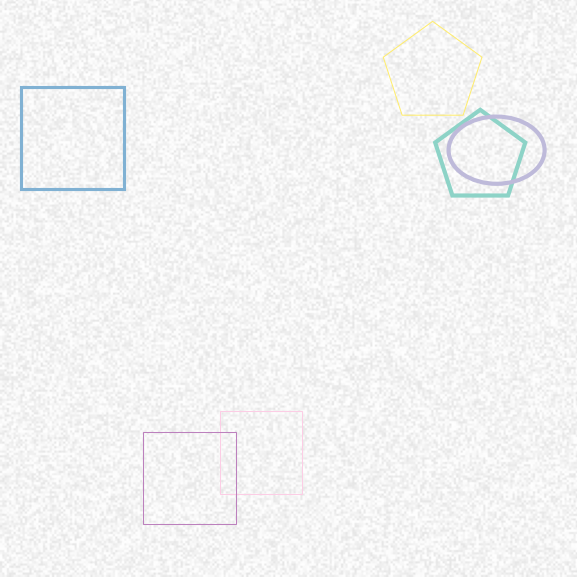[{"shape": "pentagon", "thickness": 2, "radius": 0.41, "center": [0.832, 0.727]}, {"shape": "oval", "thickness": 2, "radius": 0.42, "center": [0.86, 0.739]}, {"shape": "square", "thickness": 1.5, "radius": 0.44, "center": [0.126, 0.76]}, {"shape": "square", "thickness": 0.5, "radius": 0.36, "center": [0.452, 0.216]}, {"shape": "square", "thickness": 0.5, "radius": 0.4, "center": [0.328, 0.171]}, {"shape": "pentagon", "thickness": 0.5, "radius": 0.45, "center": [0.749, 0.872]}]